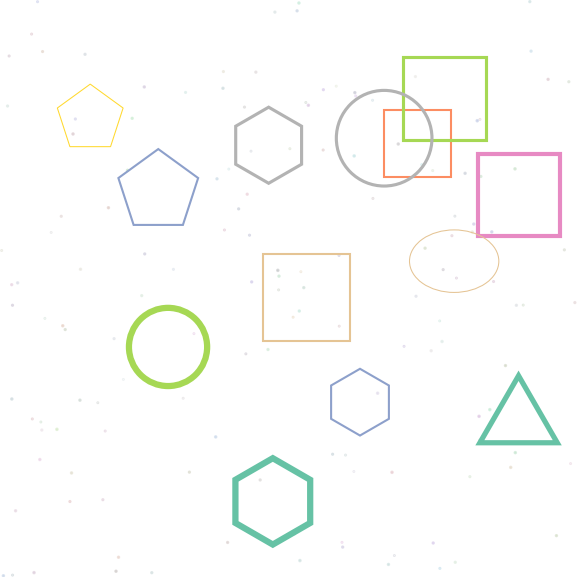[{"shape": "triangle", "thickness": 2.5, "radius": 0.39, "center": [0.898, 0.271]}, {"shape": "hexagon", "thickness": 3, "radius": 0.37, "center": [0.472, 0.131]}, {"shape": "square", "thickness": 1, "radius": 0.29, "center": [0.723, 0.751]}, {"shape": "pentagon", "thickness": 1, "radius": 0.36, "center": [0.274, 0.668]}, {"shape": "hexagon", "thickness": 1, "radius": 0.29, "center": [0.623, 0.303]}, {"shape": "square", "thickness": 2, "radius": 0.36, "center": [0.899, 0.661]}, {"shape": "circle", "thickness": 3, "radius": 0.34, "center": [0.291, 0.398]}, {"shape": "square", "thickness": 1.5, "radius": 0.36, "center": [0.769, 0.828]}, {"shape": "pentagon", "thickness": 0.5, "radius": 0.3, "center": [0.156, 0.794]}, {"shape": "oval", "thickness": 0.5, "radius": 0.39, "center": [0.786, 0.547]}, {"shape": "square", "thickness": 1, "radius": 0.38, "center": [0.531, 0.484]}, {"shape": "circle", "thickness": 1.5, "radius": 0.41, "center": [0.665, 0.76]}, {"shape": "hexagon", "thickness": 1.5, "radius": 0.33, "center": [0.465, 0.748]}]